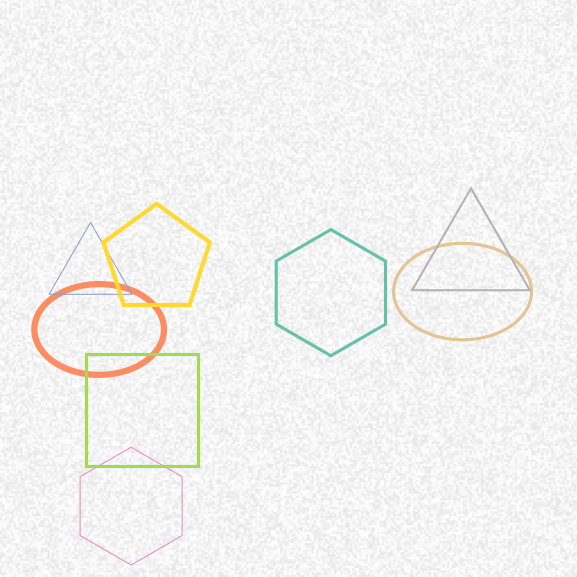[{"shape": "hexagon", "thickness": 1.5, "radius": 0.55, "center": [0.573, 0.492]}, {"shape": "oval", "thickness": 3, "radius": 0.56, "center": [0.172, 0.429]}, {"shape": "triangle", "thickness": 0.5, "radius": 0.41, "center": [0.157, 0.531]}, {"shape": "hexagon", "thickness": 0.5, "radius": 0.51, "center": [0.227, 0.123]}, {"shape": "square", "thickness": 1.5, "radius": 0.48, "center": [0.246, 0.289]}, {"shape": "pentagon", "thickness": 2, "radius": 0.48, "center": [0.271, 0.549]}, {"shape": "oval", "thickness": 1.5, "radius": 0.6, "center": [0.801, 0.494]}, {"shape": "triangle", "thickness": 1, "radius": 0.59, "center": [0.816, 0.555]}]